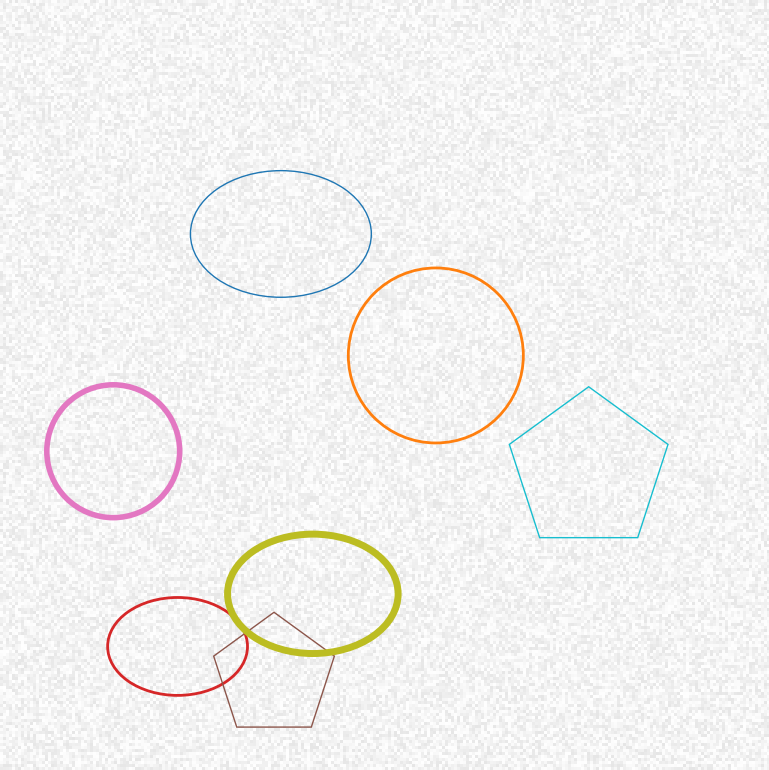[{"shape": "oval", "thickness": 0.5, "radius": 0.59, "center": [0.365, 0.696]}, {"shape": "circle", "thickness": 1, "radius": 0.57, "center": [0.566, 0.538]}, {"shape": "oval", "thickness": 1, "radius": 0.45, "center": [0.231, 0.16]}, {"shape": "pentagon", "thickness": 0.5, "radius": 0.41, "center": [0.356, 0.122]}, {"shape": "circle", "thickness": 2, "radius": 0.43, "center": [0.147, 0.414]}, {"shape": "oval", "thickness": 2.5, "radius": 0.55, "center": [0.406, 0.229]}, {"shape": "pentagon", "thickness": 0.5, "radius": 0.54, "center": [0.765, 0.389]}]